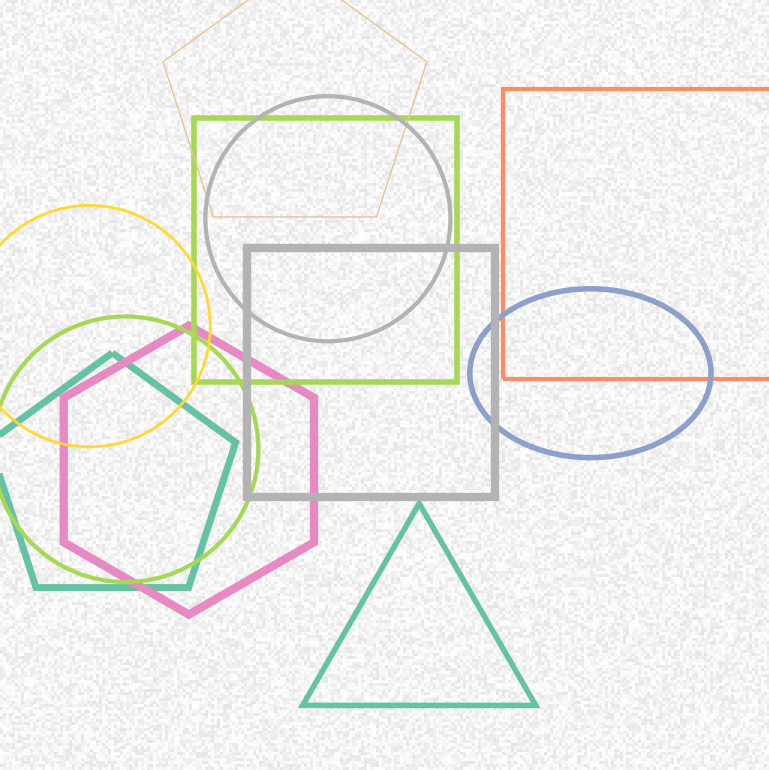[{"shape": "pentagon", "thickness": 2.5, "radius": 0.84, "center": [0.146, 0.373]}, {"shape": "triangle", "thickness": 2, "radius": 0.87, "center": [0.544, 0.171]}, {"shape": "square", "thickness": 1.5, "radius": 0.94, "center": [0.841, 0.696]}, {"shape": "oval", "thickness": 2, "radius": 0.78, "center": [0.767, 0.515]}, {"shape": "hexagon", "thickness": 3, "radius": 0.94, "center": [0.245, 0.39]}, {"shape": "square", "thickness": 2, "radius": 0.86, "center": [0.423, 0.675]}, {"shape": "circle", "thickness": 1.5, "radius": 0.86, "center": [0.163, 0.417]}, {"shape": "circle", "thickness": 1, "radius": 0.78, "center": [0.116, 0.576]}, {"shape": "pentagon", "thickness": 0.5, "radius": 0.9, "center": [0.383, 0.864]}, {"shape": "circle", "thickness": 1.5, "radius": 0.8, "center": [0.426, 0.716]}, {"shape": "square", "thickness": 3, "radius": 0.81, "center": [0.482, 0.517]}]